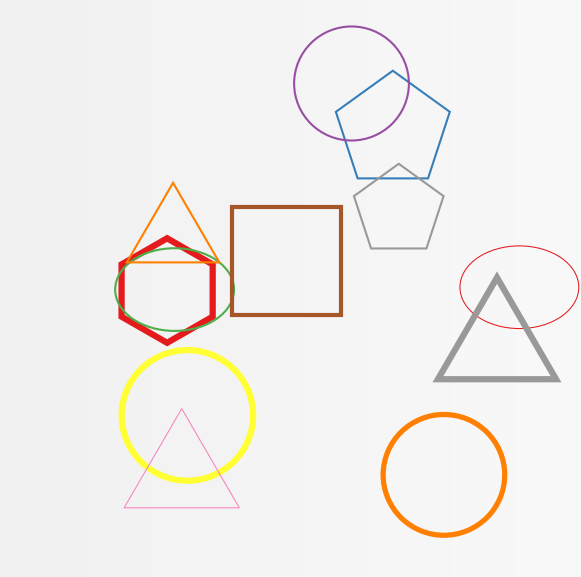[{"shape": "oval", "thickness": 0.5, "radius": 0.51, "center": [0.894, 0.502]}, {"shape": "hexagon", "thickness": 3, "radius": 0.45, "center": [0.288, 0.496]}, {"shape": "pentagon", "thickness": 1, "radius": 0.52, "center": [0.676, 0.774]}, {"shape": "oval", "thickness": 1, "radius": 0.51, "center": [0.3, 0.498]}, {"shape": "circle", "thickness": 1, "radius": 0.49, "center": [0.605, 0.855]}, {"shape": "triangle", "thickness": 1, "radius": 0.46, "center": [0.298, 0.591]}, {"shape": "circle", "thickness": 2.5, "radius": 0.52, "center": [0.764, 0.177]}, {"shape": "circle", "thickness": 3, "radius": 0.57, "center": [0.322, 0.28]}, {"shape": "square", "thickness": 2, "radius": 0.47, "center": [0.493, 0.548]}, {"shape": "triangle", "thickness": 0.5, "radius": 0.57, "center": [0.313, 0.177]}, {"shape": "pentagon", "thickness": 1, "radius": 0.41, "center": [0.686, 0.634]}, {"shape": "triangle", "thickness": 3, "radius": 0.59, "center": [0.855, 0.401]}]